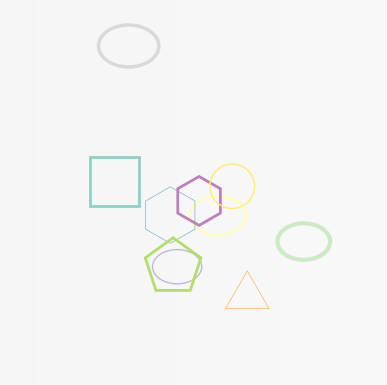[{"shape": "square", "thickness": 2, "radius": 0.32, "center": [0.295, 0.528]}, {"shape": "oval", "thickness": 1.5, "radius": 0.36, "center": [0.563, 0.44]}, {"shape": "oval", "thickness": 1, "radius": 0.32, "center": [0.457, 0.307]}, {"shape": "hexagon", "thickness": 0.5, "radius": 0.37, "center": [0.439, 0.441]}, {"shape": "triangle", "thickness": 0.5, "radius": 0.33, "center": [0.638, 0.231]}, {"shape": "pentagon", "thickness": 2, "radius": 0.38, "center": [0.447, 0.307]}, {"shape": "oval", "thickness": 2.5, "radius": 0.39, "center": [0.332, 0.881]}, {"shape": "hexagon", "thickness": 2, "radius": 0.32, "center": [0.514, 0.478]}, {"shape": "oval", "thickness": 3, "radius": 0.34, "center": [0.784, 0.373]}, {"shape": "circle", "thickness": 1, "radius": 0.29, "center": [0.599, 0.516]}]